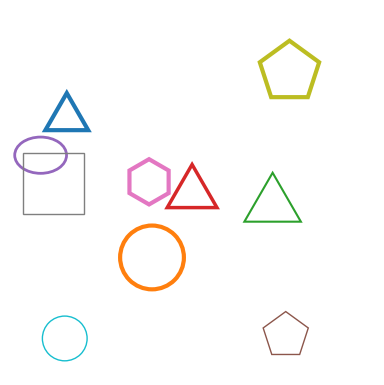[{"shape": "triangle", "thickness": 3, "radius": 0.32, "center": [0.173, 0.694]}, {"shape": "circle", "thickness": 3, "radius": 0.41, "center": [0.395, 0.331]}, {"shape": "triangle", "thickness": 1.5, "radius": 0.42, "center": [0.708, 0.467]}, {"shape": "triangle", "thickness": 2.5, "radius": 0.37, "center": [0.499, 0.498]}, {"shape": "oval", "thickness": 2, "radius": 0.34, "center": [0.106, 0.597]}, {"shape": "pentagon", "thickness": 1, "radius": 0.31, "center": [0.742, 0.129]}, {"shape": "hexagon", "thickness": 3, "radius": 0.29, "center": [0.387, 0.528]}, {"shape": "square", "thickness": 1, "radius": 0.4, "center": [0.139, 0.522]}, {"shape": "pentagon", "thickness": 3, "radius": 0.41, "center": [0.752, 0.813]}, {"shape": "circle", "thickness": 1, "radius": 0.29, "center": [0.168, 0.121]}]